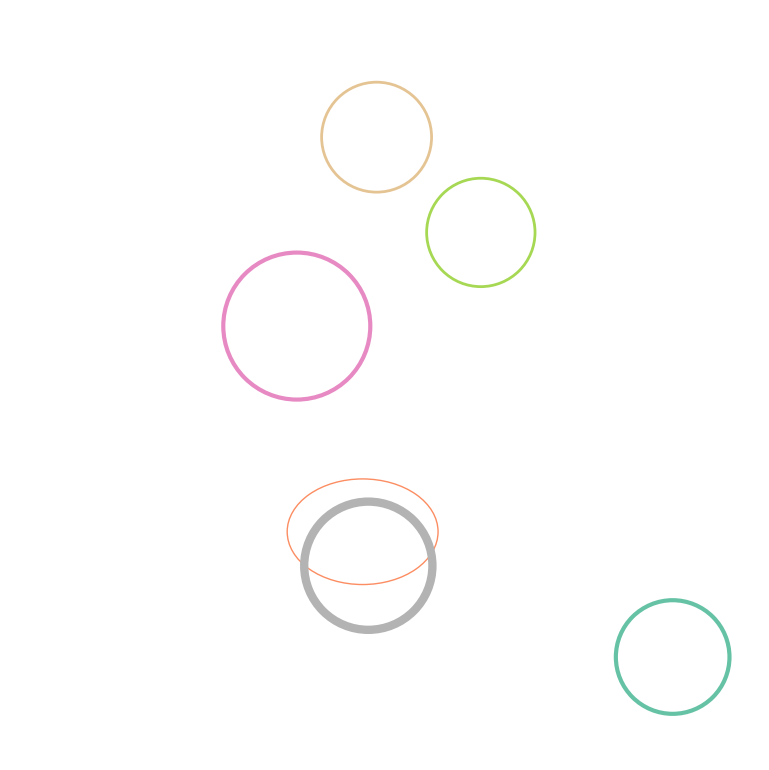[{"shape": "circle", "thickness": 1.5, "radius": 0.37, "center": [0.874, 0.147]}, {"shape": "oval", "thickness": 0.5, "radius": 0.49, "center": [0.471, 0.309]}, {"shape": "circle", "thickness": 1.5, "radius": 0.48, "center": [0.385, 0.577]}, {"shape": "circle", "thickness": 1, "radius": 0.35, "center": [0.624, 0.698]}, {"shape": "circle", "thickness": 1, "radius": 0.36, "center": [0.489, 0.822]}, {"shape": "circle", "thickness": 3, "radius": 0.42, "center": [0.478, 0.265]}]